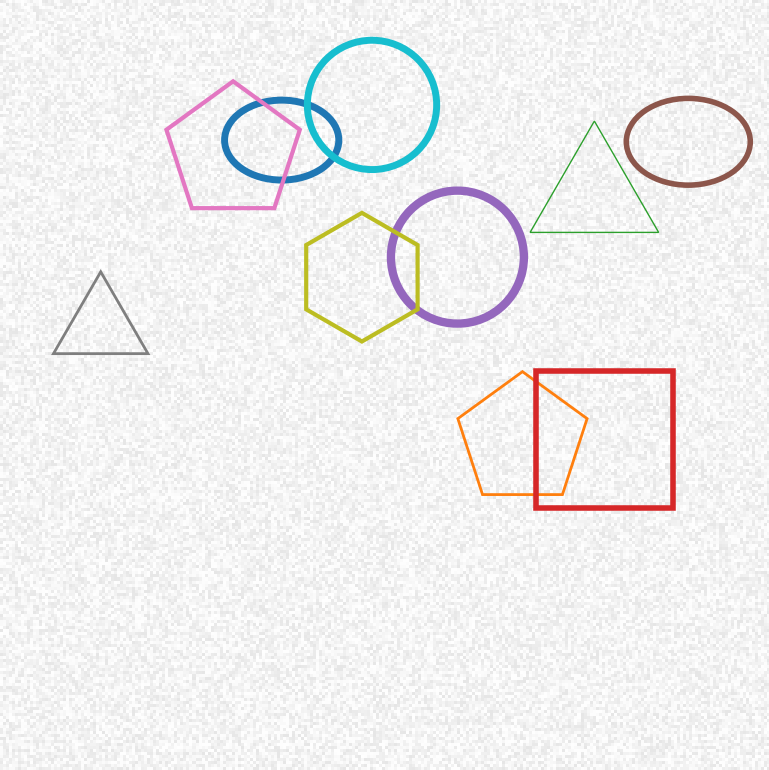[{"shape": "oval", "thickness": 2.5, "radius": 0.37, "center": [0.366, 0.818]}, {"shape": "pentagon", "thickness": 1, "radius": 0.44, "center": [0.679, 0.429]}, {"shape": "triangle", "thickness": 0.5, "radius": 0.48, "center": [0.772, 0.746]}, {"shape": "square", "thickness": 2, "radius": 0.45, "center": [0.785, 0.429]}, {"shape": "circle", "thickness": 3, "radius": 0.43, "center": [0.594, 0.666]}, {"shape": "oval", "thickness": 2, "radius": 0.4, "center": [0.894, 0.816]}, {"shape": "pentagon", "thickness": 1.5, "radius": 0.46, "center": [0.303, 0.803]}, {"shape": "triangle", "thickness": 1, "radius": 0.35, "center": [0.131, 0.576]}, {"shape": "hexagon", "thickness": 1.5, "radius": 0.42, "center": [0.47, 0.64]}, {"shape": "circle", "thickness": 2.5, "radius": 0.42, "center": [0.483, 0.864]}]